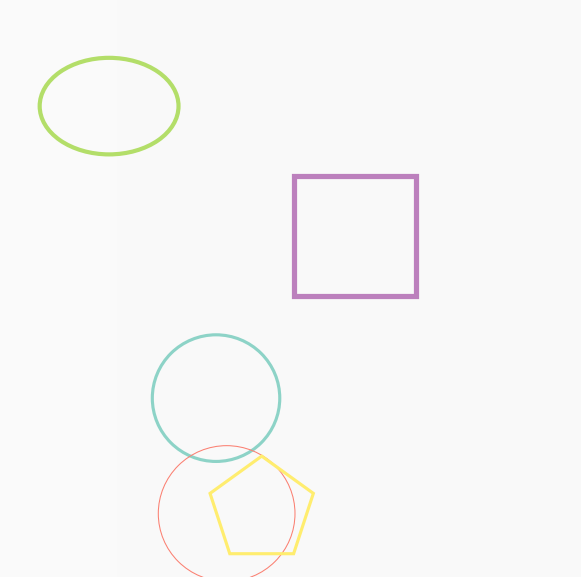[{"shape": "circle", "thickness": 1.5, "radius": 0.55, "center": [0.372, 0.31]}, {"shape": "circle", "thickness": 0.5, "radius": 0.59, "center": [0.39, 0.11]}, {"shape": "oval", "thickness": 2, "radius": 0.6, "center": [0.188, 0.815]}, {"shape": "square", "thickness": 2.5, "radius": 0.52, "center": [0.611, 0.591]}, {"shape": "pentagon", "thickness": 1.5, "radius": 0.47, "center": [0.45, 0.116]}]